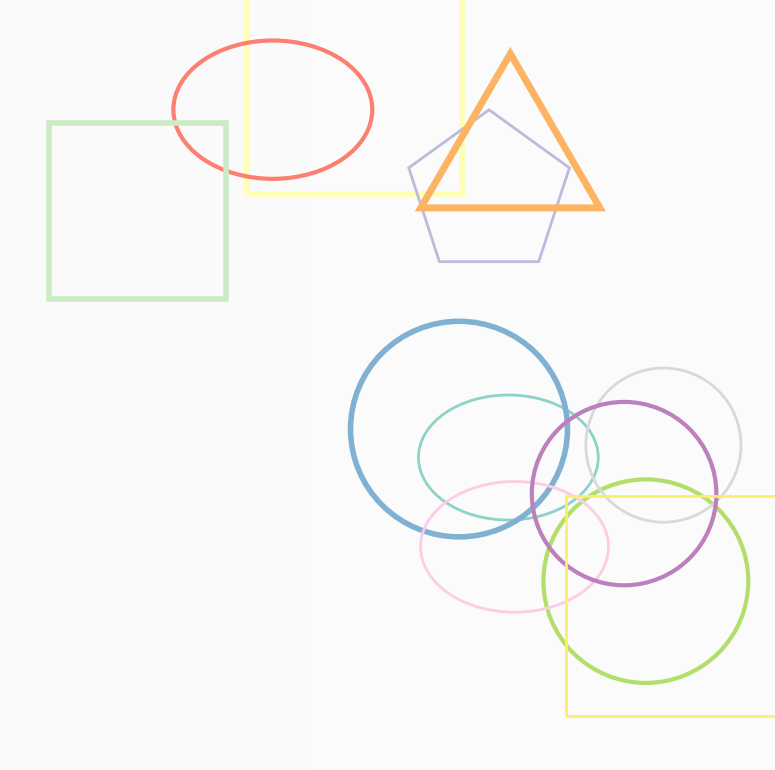[{"shape": "oval", "thickness": 1, "radius": 0.58, "center": [0.656, 0.406]}, {"shape": "square", "thickness": 2, "radius": 0.7, "center": [0.457, 0.888]}, {"shape": "pentagon", "thickness": 1, "radius": 0.54, "center": [0.631, 0.748]}, {"shape": "oval", "thickness": 1.5, "radius": 0.64, "center": [0.352, 0.858]}, {"shape": "circle", "thickness": 2, "radius": 0.7, "center": [0.592, 0.443]}, {"shape": "triangle", "thickness": 2.5, "radius": 0.67, "center": [0.658, 0.797]}, {"shape": "circle", "thickness": 1.5, "radius": 0.66, "center": [0.833, 0.245]}, {"shape": "oval", "thickness": 1, "radius": 0.61, "center": [0.664, 0.29]}, {"shape": "circle", "thickness": 1, "radius": 0.5, "center": [0.856, 0.422]}, {"shape": "circle", "thickness": 1.5, "radius": 0.6, "center": [0.805, 0.359]}, {"shape": "square", "thickness": 2, "radius": 0.57, "center": [0.178, 0.726]}, {"shape": "square", "thickness": 1, "radius": 0.71, "center": [0.873, 0.213]}]